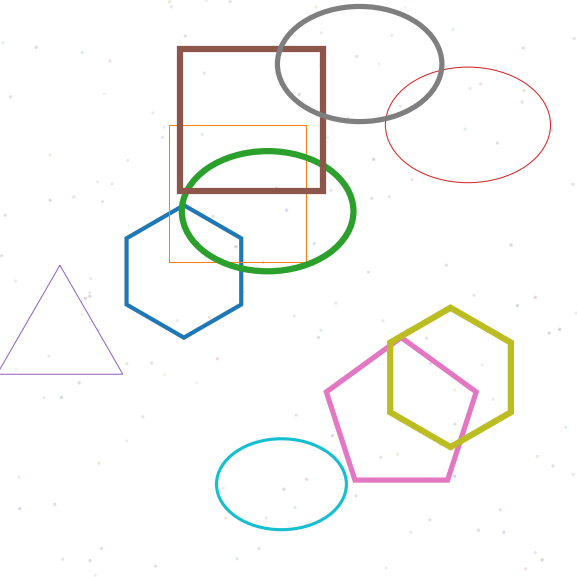[{"shape": "hexagon", "thickness": 2, "radius": 0.57, "center": [0.318, 0.529]}, {"shape": "square", "thickness": 0.5, "radius": 0.59, "center": [0.411, 0.664]}, {"shape": "oval", "thickness": 3, "radius": 0.74, "center": [0.463, 0.633]}, {"shape": "oval", "thickness": 0.5, "radius": 0.71, "center": [0.81, 0.783]}, {"shape": "triangle", "thickness": 0.5, "radius": 0.63, "center": [0.104, 0.414]}, {"shape": "square", "thickness": 3, "radius": 0.62, "center": [0.435, 0.791]}, {"shape": "pentagon", "thickness": 2.5, "radius": 0.68, "center": [0.695, 0.278]}, {"shape": "oval", "thickness": 2.5, "radius": 0.71, "center": [0.623, 0.888]}, {"shape": "hexagon", "thickness": 3, "radius": 0.6, "center": [0.78, 0.346]}, {"shape": "oval", "thickness": 1.5, "radius": 0.56, "center": [0.487, 0.161]}]